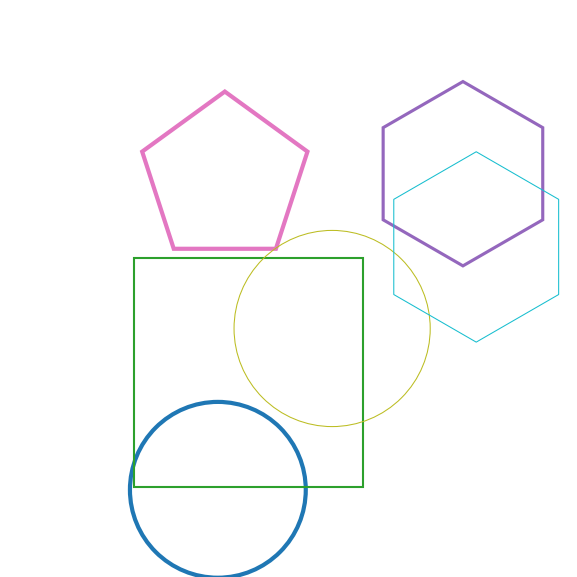[{"shape": "circle", "thickness": 2, "radius": 0.76, "center": [0.377, 0.151]}, {"shape": "square", "thickness": 1, "radius": 0.99, "center": [0.43, 0.354]}, {"shape": "hexagon", "thickness": 1.5, "radius": 0.8, "center": [0.802, 0.698]}, {"shape": "pentagon", "thickness": 2, "radius": 0.75, "center": [0.389, 0.69]}, {"shape": "circle", "thickness": 0.5, "radius": 0.85, "center": [0.575, 0.43]}, {"shape": "hexagon", "thickness": 0.5, "radius": 0.82, "center": [0.825, 0.572]}]